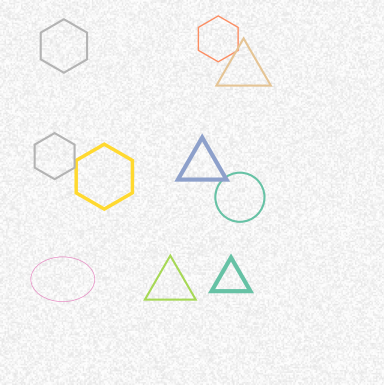[{"shape": "triangle", "thickness": 3, "radius": 0.29, "center": [0.6, 0.273]}, {"shape": "circle", "thickness": 1.5, "radius": 0.32, "center": [0.623, 0.488]}, {"shape": "hexagon", "thickness": 1, "radius": 0.3, "center": [0.567, 0.899]}, {"shape": "triangle", "thickness": 3, "radius": 0.36, "center": [0.525, 0.57]}, {"shape": "oval", "thickness": 0.5, "radius": 0.42, "center": [0.163, 0.275]}, {"shape": "triangle", "thickness": 1.5, "radius": 0.38, "center": [0.442, 0.26]}, {"shape": "hexagon", "thickness": 2.5, "radius": 0.42, "center": [0.271, 0.541]}, {"shape": "triangle", "thickness": 1.5, "radius": 0.41, "center": [0.633, 0.819]}, {"shape": "hexagon", "thickness": 1.5, "radius": 0.3, "center": [0.142, 0.594]}, {"shape": "hexagon", "thickness": 1.5, "radius": 0.35, "center": [0.166, 0.881]}]